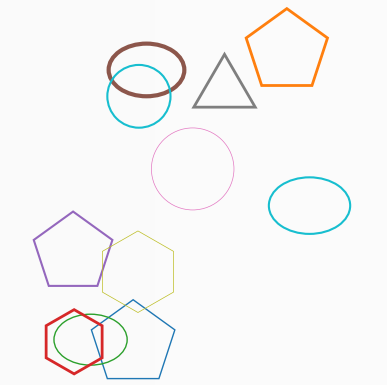[{"shape": "pentagon", "thickness": 1, "radius": 0.57, "center": [0.344, 0.108]}, {"shape": "pentagon", "thickness": 2, "radius": 0.55, "center": [0.74, 0.867]}, {"shape": "oval", "thickness": 1, "radius": 0.47, "center": [0.234, 0.118]}, {"shape": "hexagon", "thickness": 2, "radius": 0.42, "center": [0.191, 0.112]}, {"shape": "pentagon", "thickness": 1.5, "radius": 0.53, "center": [0.189, 0.344]}, {"shape": "oval", "thickness": 3, "radius": 0.49, "center": [0.378, 0.818]}, {"shape": "circle", "thickness": 0.5, "radius": 0.53, "center": [0.497, 0.561]}, {"shape": "triangle", "thickness": 2, "radius": 0.46, "center": [0.579, 0.767]}, {"shape": "hexagon", "thickness": 0.5, "radius": 0.53, "center": [0.356, 0.294]}, {"shape": "circle", "thickness": 1.5, "radius": 0.41, "center": [0.358, 0.75]}, {"shape": "oval", "thickness": 1.5, "radius": 0.52, "center": [0.799, 0.466]}]